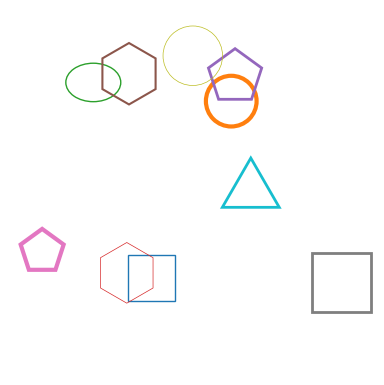[{"shape": "square", "thickness": 1, "radius": 0.3, "center": [0.394, 0.278]}, {"shape": "circle", "thickness": 3, "radius": 0.33, "center": [0.601, 0.737]}, {"shape": "oval", "thickness": 1, "radius": 0.36, "center": [0.242, 0.786]}, {"shape": "hexagon", "thickness": 0.5, "radius": 0.39, "center": [0.329, 0.291]}, {"shape": "pentagon", "thickness": 2, "radius": 0.36, "center": [0.611, 0.801]}, {"shape": "hexagon", "thickness": 1.5, "radius": 0.4, "center": [0.335, 0.808]}, {"shape": "pentagon", "thickness": 3, "radius": 0.29, "center": [0.109, 0.347]}, {"shape": "square", "thickness": 2, "radius": 0.38, "center": [0.887, 0.266]}, {"shape": "circle", "thickness": 0.5, "radius": 0.39, "center": [0.501, 0.855]}, {"shape": "triangle", "thickness": 2, "radius": 0.43, "center": [0.651, 0.504]}]